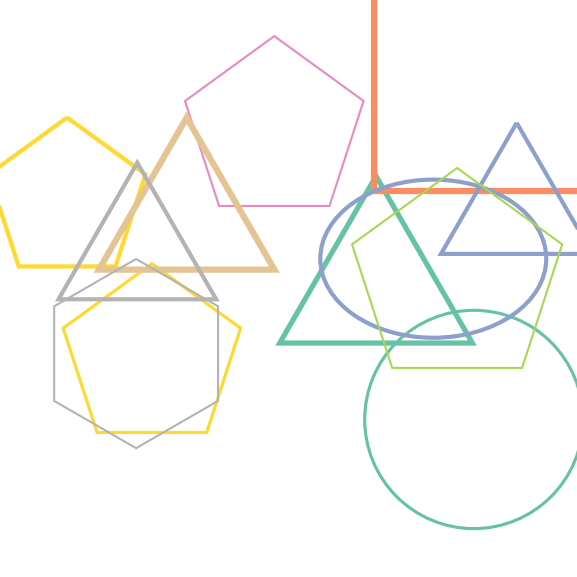[{"shape": "triangle", "thickness": 2.5, "radius": 0.96, "center": [0.651, 0.501]}, {"shape": "circle", "thickness": 1.5, "radius": 0.95, "center": [0.821, 0.273]}, {"shape": "square", "thickness": 3, "radius": 0.95, "center": [0.838, 0.859]}, {"shape": "oval", "thickness": 2, "radius": 0.98, "center": [0.75, 0.551]}, {"shape": "triangle", "thickness": 2, "radius": 0.76, "center": [0.895, 0.635]}, {"shape": "pentagon", "thickness": 1, "radius": 0.81, "center": [0.475, 0.774]}, {"shape": "pentagon", "thickness": 1, "radius": 0.96, "center": [0.792, 0.517]}, {"shape": "pentagon", "thickness": 1.5, "radius": 0.81, "center": [0.263, 0.381]}, {"shape": "pentagon", "thickness": 2, "radius": 0.71, "center": [0.116, 0.653]}, {"shape": "triangle", "thickness": 3, "radius": 0.88, "center": [0.323, 0.62]}, {"shape": "triangle", "thickness": 2, "radius": 0.79, "center": [0.238, 0.56]}, {"shape": "hexagon", "thickness": 1, "radius": 0.82, "center": [0.236, 0.387]}]